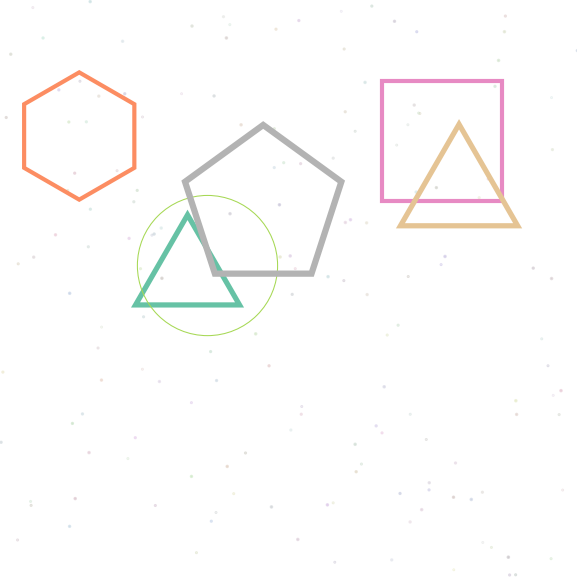[{"shape": "triangle", "thickness": 2.5, "radius": 0.52, "center": [0.325, 0.523]}, {"shape": "hexagon", "thickness": 2, "radius": 0.55, "center": [0.137, 0.764]}, {"shape": "square", "thickness": 2, "radius": 0.52, "center": [0.766, 0.755]}, {"shape": "circle", "thickness": 0.5, "radius": 0.61, "center": [0.359, 0.539]}, {"shape": "triangle", "thickness": 2.5, "radius": 0.59, "center": [0.795, 0.667]}, {"shape": "pentagon", "thickness": 3, "radius": 0.71, "center": [0.456, 0.64]}]